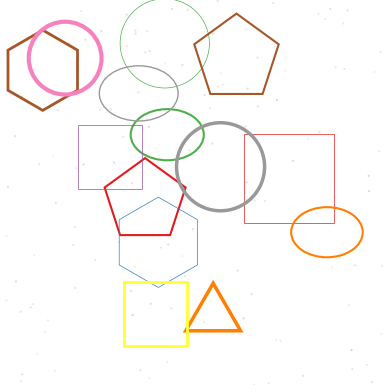[{"shape": "square", "thickness": 0.5, "radius": 0.58, "center": [0.751, 0.536]}, {"shape": "pentagon", "thickness": 1.5, "radius": 0.55, "center": [0.377, 0.479]}, {"shape": "hexagon", "thickness": 0.5, "radius": 0.59, "center": [0.411, 0.371]}, {"shape": "oval", "thickness": 1.5, "radius": 0.47, "center": [0.434, 0.65]}, {"shape": "circle", "thickness": 0.5, "radius": 0.58, "center": [0.428, 0.887]}, {"shape": "square", "thickness": 0.5, "radius": 0.42, "center": [0.286, 0.593]}, {"shape": "oval", "thickness": 1.5, "radius": 0.46, "center": [0.849, 0.397]}, {"shape": "triangle", "thickness": 2.5, "radius": 0.41, "center": [0.554, 0.182]}, {"shape": "square", "thickness": 2, "radius": 0.41, "center": [0.405, 0.184]}, {"shape": "hexagon", "thickness": 2, "radius": 0.52, "center": [0.111, 0.818]}, {"shape": "pentagon", "thickness": 1.5, "radius": 0.58, "center": [0.614, 0.849]}, {"shape": "circle", "thickness": 3, "radius": 0.47, "center": [0.169, 0.849]}, {"shape": "oval", "thickness": 1, "radius": 0.51, "center": [0.36, 0.757]}, {"shape": "circle", "thickness": 2.5, "radius": 0.57, "center": [0.573, 0.567]}]